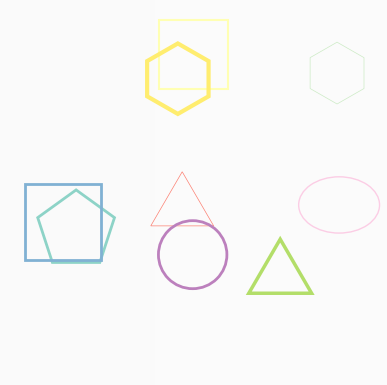[{"shape": "pentagon", "thickness": 2, "radius": 0.52, "center": [0.196, 0.403]}, {"shape": "square", "thickness": 1.5, "radius": 0.45, "center": [0.5, 0.858]}, {"shape": "triangle", "thickness": 0.5, "radius": 0.47, "center": [0.47, 0.46]}, {"shape": "square", "thickness": 2, "radius": 0.49, "center": [0.163, 0.424]}, {"shape": "triangle", "thickness": 2.5, "radius": 0.47, "center": [0.723, 0.285]}, {"shape": "oval", "thickness": 1, "radius": 0.52, "center": [0.875, 0.468]}, {"shape": "circle", "thickness": 2, "radius": 0.44, "center": [0.497, 0.339]}, {"shape": "hexagon", "thickness": 0.5, "radius": 0.4, "center": [0.87, 0.81]}, {"shape": "hexagon", "thickness": 3, "radius": 0.46, "center": [0.459, 0.796]}]